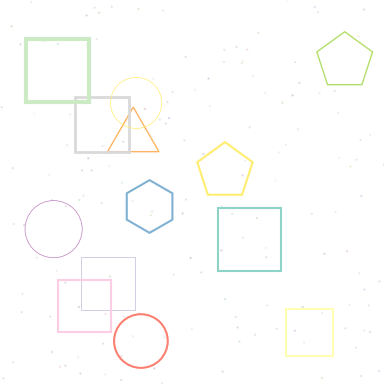[{"shape": "square", "thickness": 1.5, "radius": 0.41, "center": [0.648, 0.377]}, {"shape": "square", "thickness": 1.5, "radius": 0.31, "center": [0.804, 0.135]}, {"shape": "square", "thickness": 0.5, "radius": 0.35, "center": [0.281, 0.264]}, {"shape": "circle", "thickness": 1.5, "radius": 0.35, "center": [0.366, 0.114]}, {"shape": "hexagon", "thickness": 1.5, "radius": 0.34, "center": [0.389, 0.464]}, {"shape": "triangle", "thickness": 1, "radius": 0.39, "center": [0.346, 0.645]}, {"shape": "pentagon", "thickness": 1, "radius": 0.38, "center": [0.895, 0.842]}, {"shape": "square", "thickness": 1.5, "radius": 0.34, "center": [0.22, 0.206]}, {"shape": "square", "thickness": 2, "radius": 0.35, "center": [0.265, 0.676]}, {"shape": "circle", "thickness": 0.5, "radius": 0.37, "center": [0.139, 0.405]}, {"shape": "square", "thickness": 3, "radius": 0.41, "center": [0.149, 0.817]}, {"shape": "pentagon", "thickness": 1.5, "radius": 0.38, "center": [0.584, 0.555]}, {"shape": "circle", "thickness": 0.5, "radius": 0.33, "center": [0.354, 0.733]}]